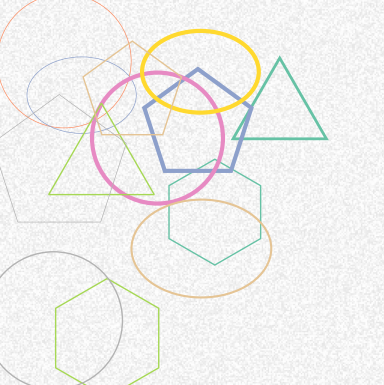[{"shape": "triangle", "thickness": 2, "radius": 0.7, "center": [0.727, 0.709]}, {"shape": "hexagon", "thickness": 1, "radius": 0.69, "center": [0.558, 0.449]}, {"shape": "circle", "thickness": 0.5, "radius": 0.87, "center": [0.167, 0.842]}, {"shape": "pentagon", "thickness": 3, "radius": 0.73, "center": [0.514, 0.674]}, {"shape": "oval", "thickness": 0.5, "radius": 0.71, "center": [0.212, 0.753]}, {"shape": "circle", "thickness": 3, "radius": 0.85, "center": [0.409, 0.641]}, {"shape": "triangle", "thickness": 1, "radius": 0.79, "center": [0.264, 0.574]}, {"shape": "hexagon", "thickness": 1, "radius": 0.77, "center": [0.278, 0.122]}, {"shape": "oval", "thickness": 3, "radius": 0.76, "center": [0.521, 0.814]}, {"shape": "oval", "thickness": 1.5, "radius": 0.91, "center": [0.523, 0.354]}, {"shape": "pentagon", "thickness": 1, "radius": 0.67, "center": [0.344, 0.759]}, {"shape": "circle", "thickness": 1, "radius": 0.89, "center": [0.139, 0.167]}, {"shape": "pentagon", "thickness": 0.5, "radius": 0.92, "center": [0.154, 0.571]}]